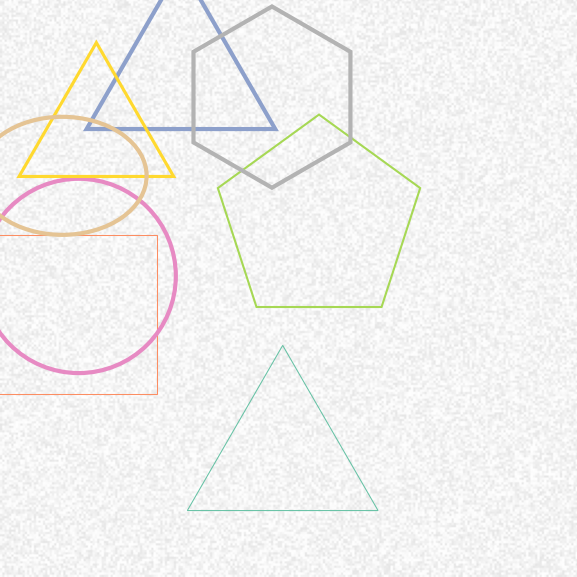[{"shape": "triangle", "thickness": 0.5, "radius": 0.95, "center": [0.49, 0.21]}, {"shape": "square", "thickness": 0.5, "radius": 0.69, "center": [0.135, 0.454]}, {"shape": "triangle", "thickness": 2, "radius": 0.94, "center": [0.313, 0.87]}, {"shape": "circle", "thickness": 2, "radius": 0.84, "center": [0.136, 0.521]}, {"shape": "pentagon", "thickness": 1, "radius": 0.92, "center": [0.552, 0.617]}, {"shape": "triangle", "thickness": 1.5, "radius": 0.77, "center": [0.167, 0.771]}, {"shape": "oval", "thickness": 2, "radius": 0.73, "center": [0.108, 0.695]}, {"shape": "hexagon", "thickness": 2, "radius": 0.78, "center": [0.471, 0.831]}]